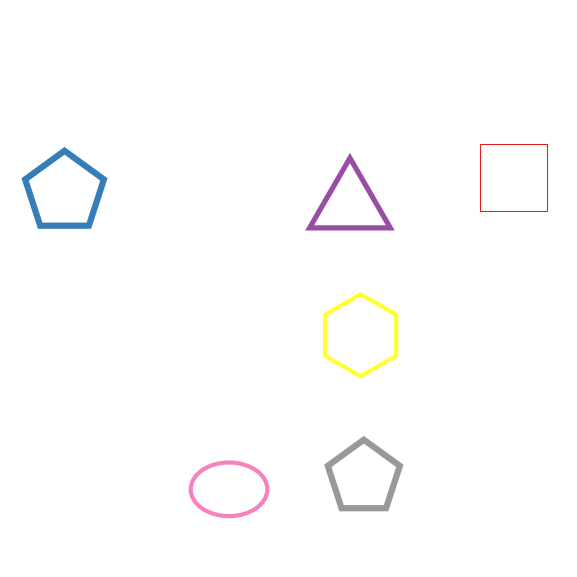[{"shape": "square", "thickness": 0.5, "radius": 0.29, "center": [0.889, 0.692]}, {"shape": "pentagon", "thickness": 3, "radius": 0.36, "center": [0.112, 0.666]}, {"shape": "triangle", "thickness": 2.5, "radius": 0.4, "center": [0.606, 0.645]}, {"shape": "hexagon", "thickness": 2, "radius": 0.36, "center": [0.624, 0.419]}, {"shape": "oval", "thickness": 2, "radius": 0.33, "center": [0.397, 0.152]}, {"shape": "pentagon", "thickness": 3, "radius": 0.33, "center": [0.63, 0.172]}]